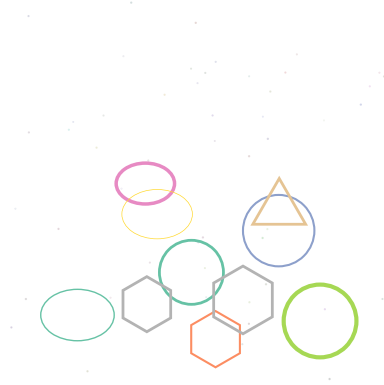[{"shape": "oval", "thickness": 1, "radius": 0.48, "center": [0.201, 0.182]}, {"shape": "circle", "thickness": 2, "radius": 0.42, "center": [0.497, 0.293]}, {"shape": "hexagon", "thickness": 1.5, "radius": 0.37, "center": [0.56, 0.119]}, {"shape": "circle", "thickness": 1.5, "radius": 0.46, "center": [0.724, 0.401]}, {"shape": "oval", "thickness": 2.5, "radius": 0.38, "center": [0.378, 0.523]}, {"shape": "circle", "thickness": 3, "radius": 0.47, "center": [0.831, 0.166]}, {"shape": "oval", "thickness": 0.5, "radius": 0.46, "center": [0.408, 0.444]}, {"shape": "triangle", "thickness": 2, "radius": 0.4, "center": [0.725, 0.457]}, {"shape": "hexagon", "thickness": 2, "radius": 0.44, "center": [0.631, 0.221]}, {"shape": "hexagon", "thickness": 2, "radius": 0.36, "center": [0.381, 0.21]}]